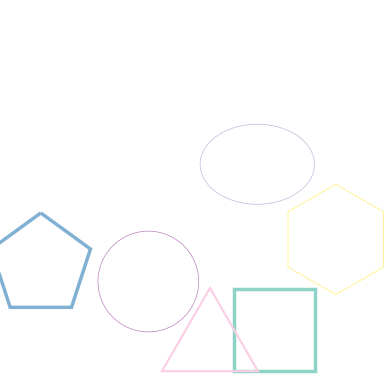[{"shape": "square", "thickness": 2.5, "radius": 0.53, "center": [0.713, 0.143]}, {"shape": "oval", "thickness": 0.5, "radius": 0.74, "center": [0.668, 0.573]}, {"shape": "pentagon", "thickness": 2.5, "radius": 0.68, "center": [0.106, 0.311]}, {"shape": "triangle", "thickness": 1.5, "radius": 0.72, "center": [0.545, 0.108]}, {"shape": "circle", "thickness": 0.5, "radius": 0.65, "center": [0.385, 0.269]}, {"shape": "hexagon", "thickness": 0.5, "radius": 0.72, "center": [0.872, 0.378]}]